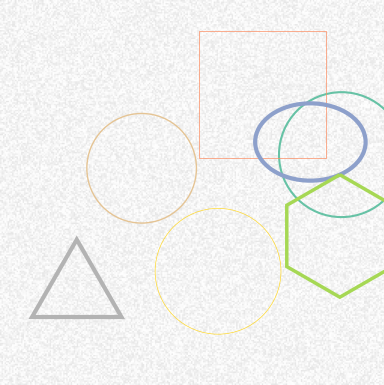[{"shape": "circle", "thickness": 1.5, "radius": 0.81, "center": [0.887, 0.598]}, {"shape": "square", "thickness": 0.5, "radius": 0.83, "center": [0.681, 0.754]}, {"shape": "oval", "thickness": 3, "radius": 0.72, "center": [0.806, 0.631]}, {"shape": "hexagon", "thickness": 2.5, "radius": 0.8, "center": [0.883, 0.387]}, {"shape": "circle", "thickness": 0.5, "radius": 0.82, "center": [0.566, 0.295]}, {"shape": "circle", "thickness": 1, "radius": 0.71, "center": [0.368, 0.563]}, {"shape": "triangle", "thickness": 3, "radius": 0.67, "center": [0.199, 0.244]}]